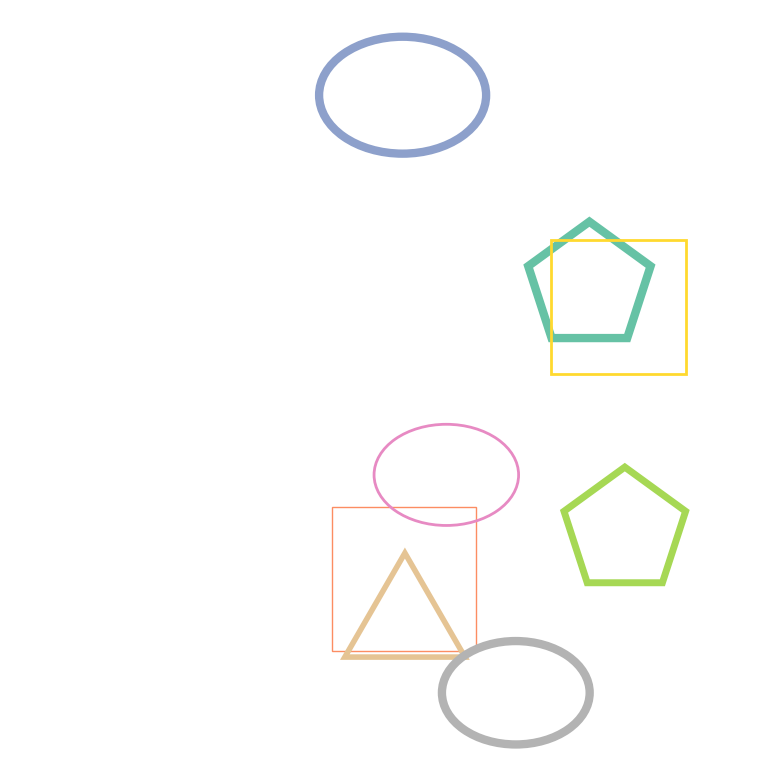[{"shape": "pentagon", "thickness": 3, "radius": 0.42, "center": [0.765, 0.629]}, {"shape": "square", "thickness": 0.5, "radius": 0.47, "center": [0.524, 0.248]}, {"shape": "oval", "thickness": 3, "radius": 0.54, "center": [0.523, 0.876]}, {"shape": "oval", "thickness": 1, "radius": 0.47, "center": [0.58, 0.383]}, {"shape": "pentagon", "thickness": 2.5, "radius": 0.42, "center": [0.811, 0.31]}, {"shape": "square", "thickness": 1, "radius": 0.44, "center": [0.803, 0.601]}, {"shape": "triangle", "thickness": 2, "radius": 0.45, "center": [0.526, 0.192]}, {"shape": "oval", "thickness": 3, "radius": 0.48, "center": [0.67, 0.1]}]